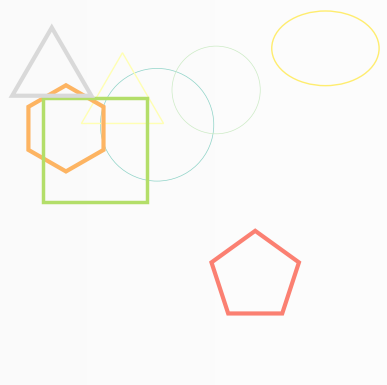[{"shape": "circle", "thickness": 0.5, "radius": 0.73, "center": [0.405, 0.676]}, {"shape": "triangle", "thickness": 1, "radius": 0.61, "center": [0.316, 0.741]}, {"shape": "pentagon", "thickness": 3, "radius": 0.59, "center": [0.659, 0.282]}, {"shape": "hexagon", "thickness": 3, "radius": 0.56, "center": [0.17, 0.667]}, {"shape": "square", "thickness": 2.5, "radius": 0.67, "center": [0.246, 0.61]}, {"shape": "triangle", "thickness": 3, "radius": 0.59, "center": [0.134, 0.81]}, {"shape": "circle", "thickness": 0.5, "radius": 0.57, "center": [0.558, 0.766]}, {"shape": "oval", "thickness": 1, "radius": 0.69, "center": [0.84, 0.874]}]